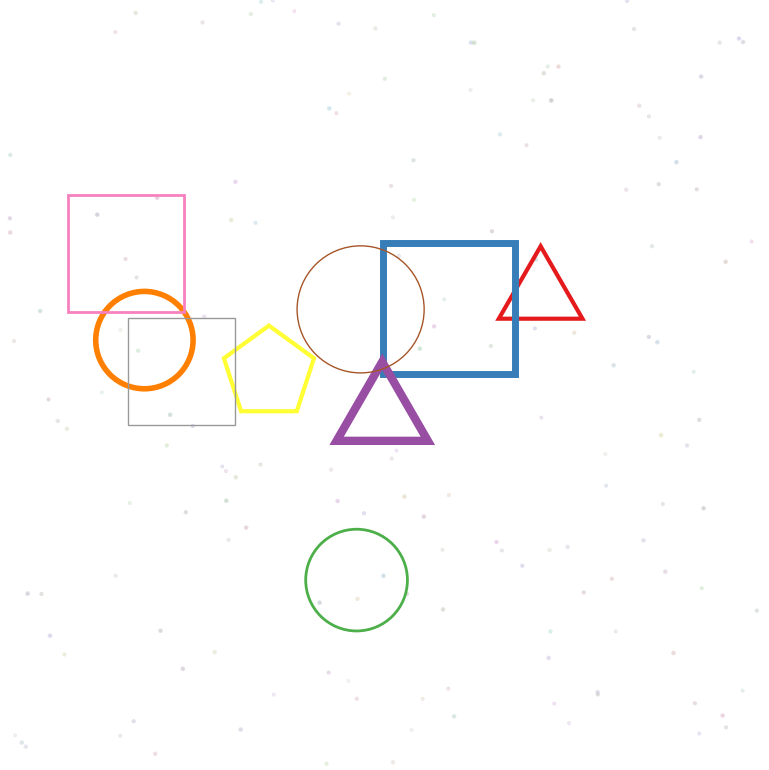[{"shape": "triangle", "thickness": 1.5, "radius": 0.31, "center": [0.702, 0.617]}, {"shape": "square", "thickness": 2.5, "radius": 0.43, "center": [0.583, 0.599]}, {"shape": "circle", "thickness": 1, "radius": 0.33, "center": [0.463, 0.247]}, {"shape": "triangle", "thickness": 3, "radius": 0.34, "center": [0.496, 0.462]}, {"shape": "circle", "thickness": 2, "radius": 0.32, "center": [0.188, 0.558]}, {"shape": "pentagon", "thickness": 1.5, "radius": 0.31, "center": [0.349, 0.516]}, {"shape": "circle", "thickness": 0.5, "radius": 0.41, "center": [0.468, 0.598]}, {"shape": "square", "thickness": 1, "radius": 0.38, "center": [0.164, 0.671]}, {"shape": "square", "thickness": 0.5, "radius": 0.35, "center": [0.236, 0.518]}]